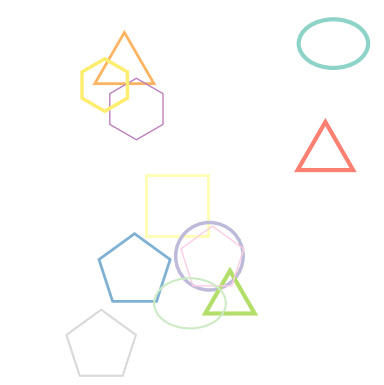[{"shape": "oval", "thickness": 3, "radius": 0.45, "center": [0.866, 0.887]}, {"shape": "square", "thickness": 2, "radius": 0.4, "center": [0.46, 0.466]}, {"shape": "circle", "thickness": 2.5, "radius": 0.44, "center": [0.544, 0.334]}, {"shape": "triangle", "thickness": 3, "radius": 0.42, "center": [0.845, 0.6]}, {"shape": "pentagon", "thickness": 2, "radius": 0.49, "center": [0.35, 0.296]}, {"shape": "triangle", "thickness": 2, "radius": 0.44, "center": [0.323, 0.827]}, {"shape": "triangle", "thickness": 3, "radius": 0.37, "center": [0.597, 0.223]}, {"shape": "pentagon", "thickness": 1, "radius": 0.43, "center": [0.551, 0.327]}, {"shape": "pentagon", "thickness": 1.5, "radius": 0.47, "center": [0.263, 0.101]}, {"shape": "hexagon", "thickness": 1, "radius": 0.4, "center": [0.354, 0.717]}, {"shape": "oval", "thickness": 1.5, "radius": 0.47, "center": [0.493, 0.212]}, {"shape": "hexagon", "thickness": 2.5, "radius": 0.34, "center": [0.272, 0.779]}]